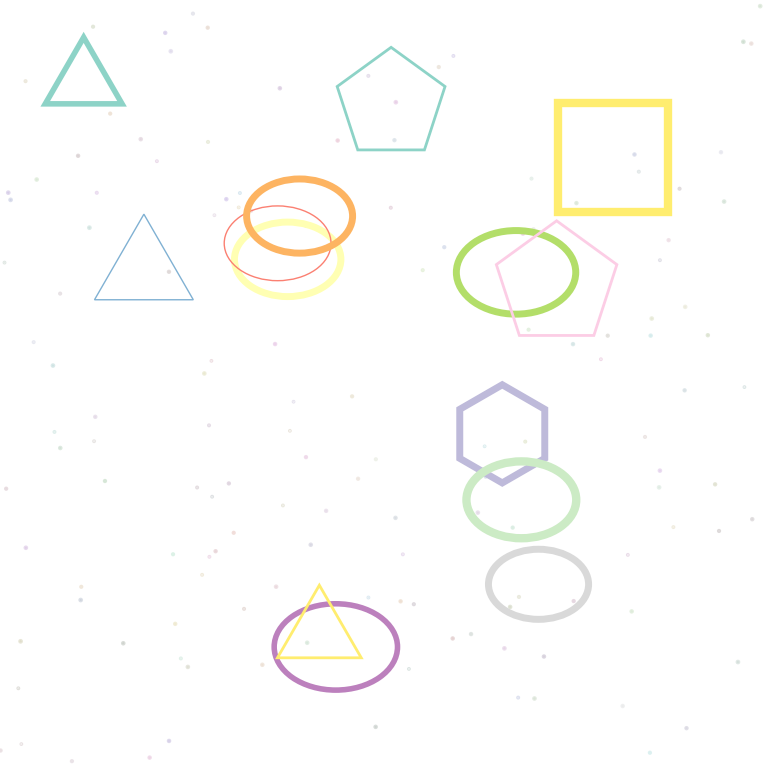[{"shape": "triangle", "thickness": 2, "radius": 0.29, "center": [0.109, 0.894]}, {"shape": "pentagon", "thickness": 1, "radius": 0.37, "center": [0.508, 0.865]}, {"shape": "oval", "thickness": 2.5, "radius": 0.35, "center": [0.374, 0.663]}, {"shape": "hexagon", "thickness": 2.5, "radius": 0.32, "center": [0.652, 0.437]}, {"shape": "oval", "thickness": 0.5, "radius": 0.35, "center": [0.361, 0.684]}, {"shape": "triangle", "thickness": 0.5, "radius": 0.37, "center": [0.187, 0.648]}, {"shape": "oval", "thickness": 2.5, "radius": 0.34, "center": [0.389, 0.719]}, {"shape": "oval", "thickness": 2.5, "radius": 0.39, "center": [0.67, 0.646]}, {"shape": "pentagon", "thickness": 1, "radius": 0.41, "center": [0.723, 0.631]}, {"shape": "oval", "thickness": 2.5, "radius": 0.33, "center": [0.699, 0.241]}, {"shape": "oval", "thickness": 2, "radius": 0.4, "center": [0.436, 0.16]}, {"shape": "oval", "thickness": 3, "radius": 0.36, "center": [0.677, 0.351]}, {"shape": "square", "thickness": 3, "radius": 0.35, "center": [0.796, 0.796]}, {"shape": "triangle", "thickness": 1, "radius": 0.31, "center": [0.415, 0.177]}]